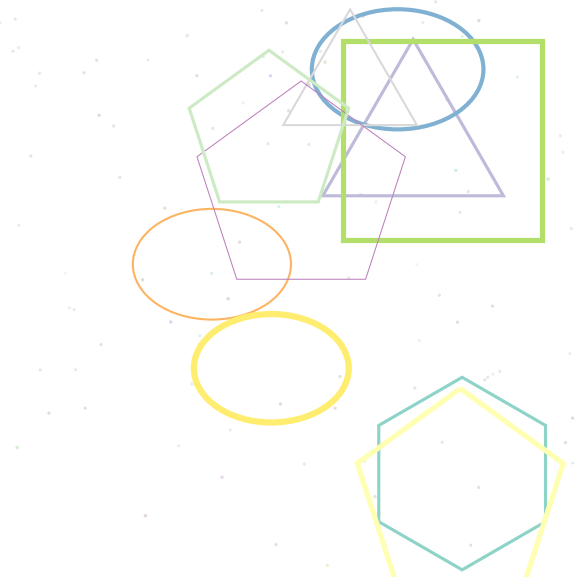[{"shape": "hexagon", "thickness": 1.5, "radius": 0.83, "center": [0.8, 0.179]}, {"shape": "pentagon", "thickness": 2.5, "radius": 0.94, "center": [0.797, 0.139]}, {"shape": "triangle", "thickness": 1.5, "radius": 0.9, "center": [0.715, 0.75]}, {"shape": "oval", "thickness": 2, "radius": 0.74, "center": [0.689, 0.879]}, {"shape": "oval", "thickness": 1, "radius": 0.68, "center": [0.367, 0.542]}, {"shape": "square", "thickness": 2.5, "radius": 0.86, "center": [0.766, 0.756]}, {"shape": "triangle", "thickness": 1, "radius": 0.67, "center": [0.606, 0.849]}, {"shape": "pentagon", "thickness": 0.5, "radius": 0.95, "center": [0.522, 0.669]}, {"shape": "pentagon", "thickness": 1.5, "radius": 0.73, "center": [0.466, 0.767]}, {"shape": "oval", "thickness": 3, "radius": 0.67, "center": [0.47, 0.361]}]